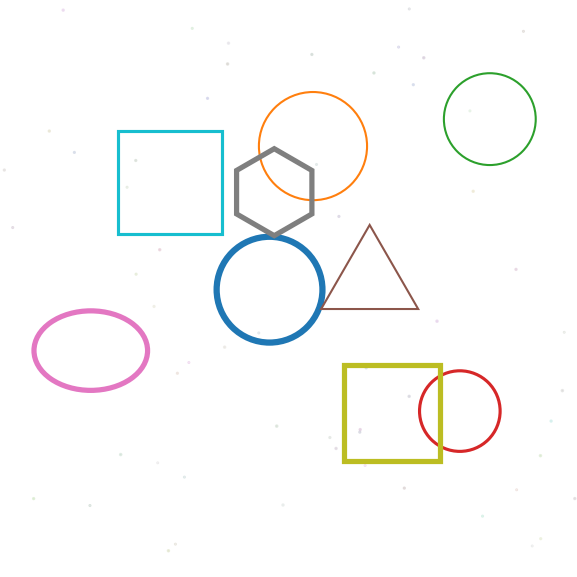[{"shape": "circle", "thickness": 3, "radius": 0.46, "center": [0.467, 0.498]}, {"shape": "circle", "thickness": 1, "radius": 0.47, "center": [0.542, 0.746]}, {"shape": "circle", "thickness": 1, "radius": 0.4, "center": [0.848, 0.793]}, {"shape": "circle", "thickness": 1.5, "radius": 0.35, "center": [0.796, 0.287]}, {"shape": "triangle", "thickness": 1, "radius": 0.49, "center": [0.64, 0.513]}, {"shape": "oval", "thickness": 2.5, "radius": 0.49, "center": [0.157, 0.392]}, {"shape": "hexagon", "thickness": 2.5, "radius": 0.38, "center": [0.475, 0.666]}, {"shape": "square", "thickness": 2.5, "radius": 0.42, "center": [0.679, 0.284]}, {"shape": "square", "thickness": 1.5, "radius": 0.45, "center": [0.294, 0.683]}]